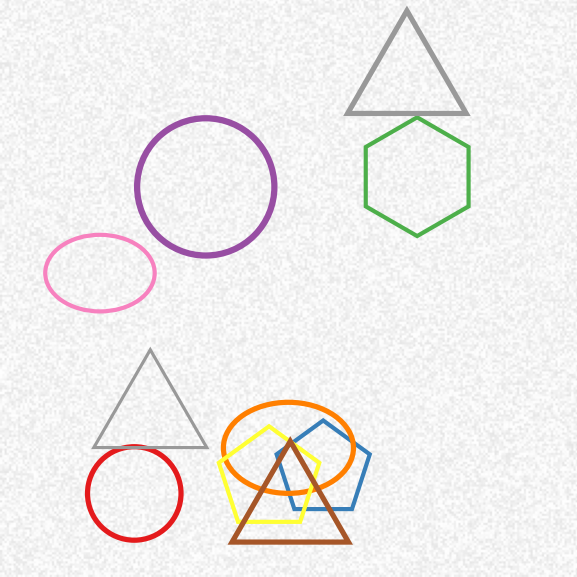[{"shape": "circle", "thickness": 2.5, "radius": 0.4, "center": [0.233, 0.145]}, {"shape": "pentagon", "thickness": 2, "radius": 0.42, "center": [0.56, 0.186]}, {"shape": "hexagon", "thickness": 2, "radius": 0.51, "center": [0.722, 0.693]}, {"shape": "circle", "thickness": 3, "radius": 0.59, "center": [0.356, 0.676]}, {"shape": "oval", "thickness": 2.5, "radius": 0.56, "center": [0.499, 0.224]}, {"shape": "pentagon", "thickness": 2, "radius": 0.46, "center": [0.466, 0.169]}, {"shape": "triangle", "thickness": 2.5, "radius": 0.58, "center": [0.503, 0.119]}, {"shape": "oval", "thickness": 2, "radius": 0.47, "center": [0.173, 0.526]}, {"shape": "triangle", "thickness": 1.5, "radius": 0.56, "center": [0.26, 0.281]}, {"shape": "triangle", "thickness": 2.5, "radius": 0.59, "center": [0.705, 0.862]}]